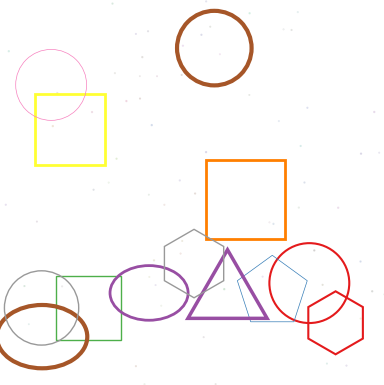[{"shape": "hexagon", "thickness": 1.5, "radius": 0.41, "center": [0.872, 0.162]}, {"shape": "circle", "thickness": 1.5, "radius": 0.52, "center": [0.803, 0.265]}, {"shape": "pentagon", "thickness": 0.5, "radius": 0.48, "center": [0.707, 0.241]}, {"shape": "square", "thickness": 1, "radius": 0.42, "center": [0.23, 0.2]}, {"shape": "triangle", "thickness": 2.5, "radius": 0.59, "center": [0.591, 0.232]}, {"shape": "oval", "thickness": 2, "radius": 0.51, "center": [0.387, 0.239]}, {"shape": "square", "thickness": 2, "radius": 0.51, "center": [0.637, 0.482]}, {"shape": "square", "thickness": 2, "radius": 0.46, "center": [0.182, 0.663]}, {"shape": "oval", "thickness": 3, "radius": 0.59, "center": [0.109, 0.126]}, {"shape": "circle", "thickness": 3, "radius": 0.48, "center": [0.557, 0.875]}, {"shape": "circle", "thickness": 0.5, "radius": 0.46, "center": [0.133, 0.779]}, {"shape": "hexagon", "thickness": 1, "radius": 0.44, "center": [0.504, 0.315]}, {"shape": "circle", "thickness": 1, "radius": 0.48, "center": [0.108, 0.2]}]